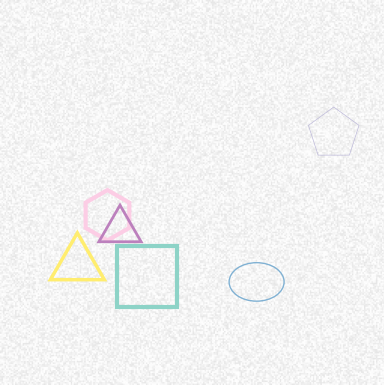[{"shape": "square", "thickness": 3, "radius": 0.39, "center": [0.382, 0.282]}, {"shape": "pentagon", "thickness": 0.5, "radius": 0.35, "center": [0.867, 0.653]}, {"shape": "oval", "thickness": 1, "radius": 0.36, "center": [0.667, 0.268]}, {"shape": "hexagon", "thickness": 3, "radius": 0.33, "center": [0.279, 0.441]}, {"shape": "triangle", "thickness": 2, "radius": 0.32, "center": [0.312, 0.404]}, {"shape": "triangle", "thickness": 2.5, "radius": 0.4, "center": [0.201, 0.314]}]